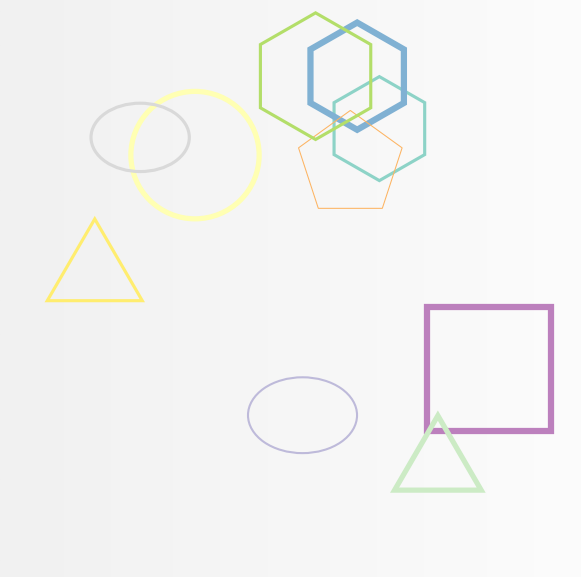[{"shape": "hexagon", "thickness": 1.5, "radius": 0.45, "center": [0.653, 0.776]}, {"shape": "circle", "thickness": 2.5, "radius": 0.55, "center": [0.335, 0.731]}, {"shape": "oval", "thickness": 1, "radius": 0.47, "center": [0.52, 0.28]}, {"shape": "hexagon", "thickness": 3, "radius": 0.46, "center": [0.614, 0.867]}, {"shape": "pentagon", "thickness": 0.5, "radius": 0.47, "center": [0.603, 0.714]}, {"shape": "hexagon", "thickness": 1.5, "radius": 0.55, "center": [0.543, 0.867]}, {"shape": "oval", "thickness": 1.5, "radius": 0.42, "center": [0.241, 0.761]}, {"shape": "square", "thickness": 3, "radius": 0.53, "center": [0.841, 0.36]}, {"shape": "triangle", "thickness": 2.5, "radius": 0.43, "center": [0.753, 0.193]}, {"shape": "triangle", "thickness": 1.5, "radius": 0.47, "center": [0.163, 0.526]}]